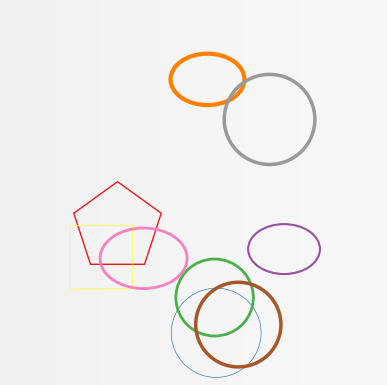[{"shape": "pentagon", "thickness": 1, "radius": 0.59, "center": [0.303, 0.409]}, {"shape": "circle", "thickness": 0.5, "radius": 0.58, "center": [0.558, 0.136]}, {"shape": "circle", "thickness": 2, "radius": 0.5, "center": [0.554, 0.227]}, {"shape": "oval", "thickness": 1.5, "radius": 0.46, "center": [0.733, 0.353]}, {"shape": "oval", "thickness": 3, "radius": 0.48, "center": [0.535, 0.794]}, {"shape": "square", "thickness": 0.5, "radius": 0.41, "center": [0.26, 0.335]}, {"shape": "circle", "thickness": 2.5, "radius": 0.55, "center": [0.615, 0.157]}, {"shape": "oval", "thickness": 2, "radius": 0.56, "center": [0.371, 0.329]}, {"shape": "circle", "thickness": 2.5, "radius": 0.58, "center": [0.696, 0.69]}]